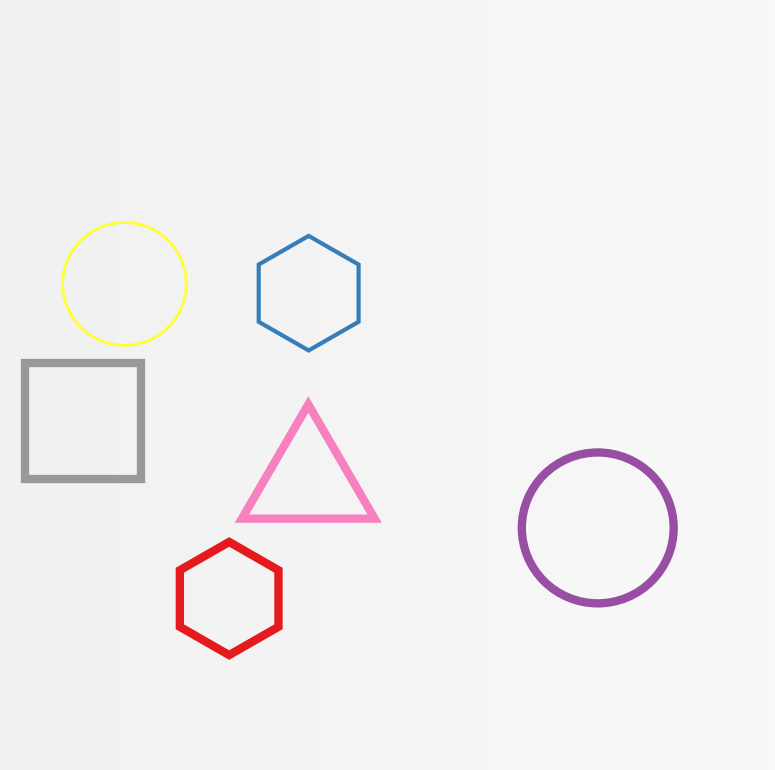[{"shape": "hexagon", "thickness": 3, "radius": 0.37, "center": [0.296, 0.223]}, {"shape": "hexagon", "thickness": 1.5, "radius": 0.37, "center": [0.398, 0.619]}, {"shape": "circle", "thickness": 3, "radius": 0.49, "center": [0.771, 0.314]}, {"shape": "circle", "thickness": 1, "radius": 0.4, "center": [0.161, 0.631]}, {"shape": "triangle", "thickness": 3, "radius": 0.49, "center": [0.398, 0.376]}, {"shape": "square", "thickness": 3, "radius": 0.37, "center": [0.107, 0.453]}]